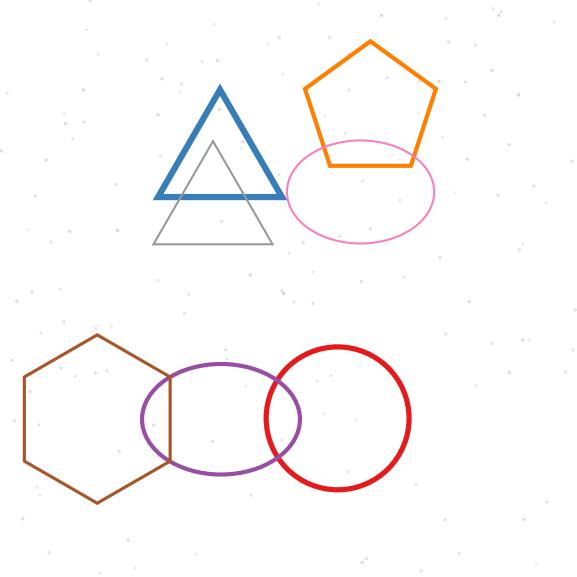[{"shape": "circle", "thickness": 2.5, "radius": 0.62, "center": [0.585, 0.275]}, {"shape": "triangle", "thickness": 3, "radius": 0.62, "center": [0.381, 0.72]}, {"shape": "oval", "thickness": 2, "radius": 0.68, "center": [0.383, 0.273]}, {"shape": "pentagon", "thickness": 2, "radius": 0.6, "center": [0.641, 0.808]}, {"shape": "hexagon", "thickness": 1.5, "radius": 0.73, "center": [0.168, 0.273]}, {"shape": "oval", "thickness": 1, "radius": 0.64, "center": [0.624, 0.667]}, {"shape": "triangle", "thickness": 1, "radius": 0.6, "center": [0.369, 0.636]}]